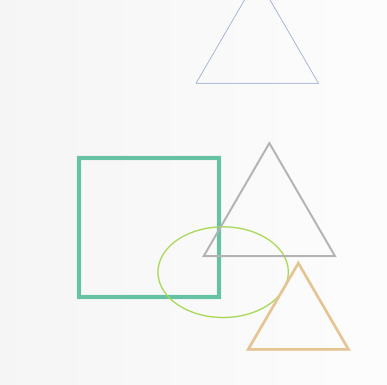[{"shape": "square", "thickness": 3, "radius": 0.91, "center": [0.385, 0.41]}, {"shape": "triangle", "thickness": 0.5, "radius": 0.91, "center": [0.664, 0.875]}, {"shape": "oval", "thickness": 1, "radius": 0.84, "center": [0.576, 0.293]}, {"shape": "triangle", "thickness": 2, "radius": 0.75, "center": [0.77, 0.167]}, {"shape": "triangle", "thickness": 1.5, "radius": 0.98, "center": [0.695, 0.433]}]